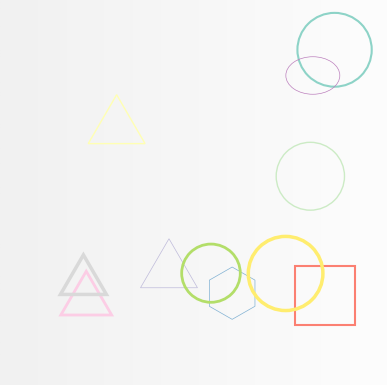[{"shape": "circle", "thickness": 1.5, "radius": 0.48, "center": [0.863, 0.871]}, {"shape": "triangle", "thickness": 1, "radius": 0.42, "center": [0.301, 0.669]}, {"shape": "triangle", "thickness": 0.5, "radius": 0.42, "center": [0.436, 0.295]}, {"shape": "square", "thickness": 1.5, "radius": 0.39, "center": [0.838, 0.232]}, {"shape": "hexagon", "thickness": 0.5, "radius": 0.34, "center": [0.599, 0.238]}, {"shape": "circle", "thickness": 2, "radius": 0.38, "center": [0.544, 0.29]}, {"shape": "triangle", "thickness": 2, "radius": 0.38, "center": [0.223, 0.22]}, {"shape": "triangle", "thickness": 2.5, "radius": 0.34, "center": [0.215, 0.269]}, {"shape": "oval", "thickness": 0.5, "radius": 0.35, "center": [0.807, 0.804]}, {"shape": "circle", "thickness": 1, "radius": 0.44, "center": [0.801, 0.542]}, {"shape": "circle", "thickness": 2.5, "radius": 0.48, "center": [0.737, 0.29]}]